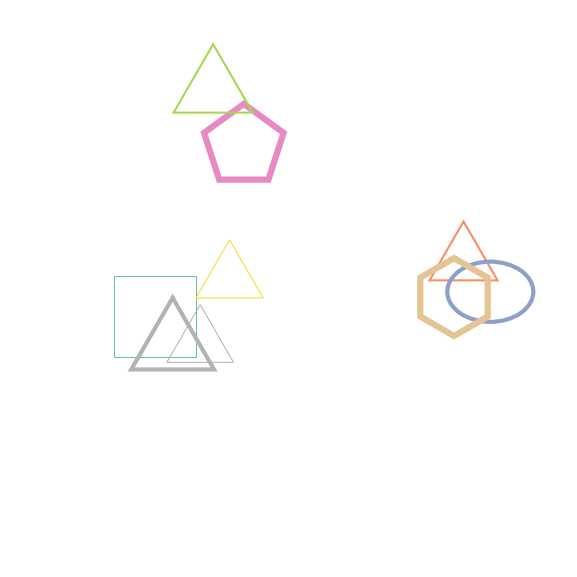[{"shape": "square", "thickness": 0.5, "radius": 0.35, "center": [0.269, 0.451]}, {"shape": "triangle", "thickness": 1, "radius": 0.34, "center": [0.803, 0.548]}, {"shape": "oval", "thickness": 2, "radius": 0.37, "center": [0.849, 0.494]}, {"shape": "pentagon", "thickness": 3, "radius": 0.36, "center": [0.422, 0.747]}, {"shape": "triangle", "thickness": 1, "radius": 0.4, "center": [0.369, 0.844]}, {"shape": "triangle", "thickness": 0.5, "radius": 0.34, "center": [0.398, 0.517]}, {"shape": "hexagon", "thickness": 3, "radius": 0.34, "center": [0.786, 0.485]}, {"shape": "triangle", "thickness": 2, "radius": 0.41, "center": [0.299, 0.401]}, {"shape": "triangle", "thickness": 0.5, "radius": 0.33, "center": [0.347, 0.405]}]